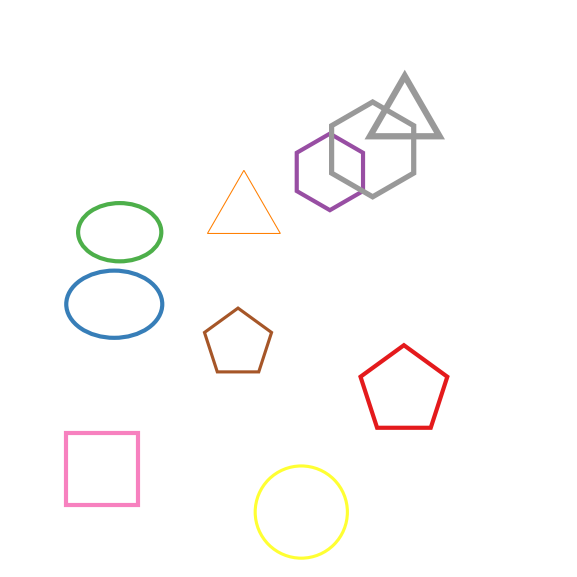[{"shape": "pentagon", "thickness": 2, "radius": 0.4, "center": [0.699, 0.322]}, {"shape": "oval", "thickness": 2, "radius": 0.42, "center": [0.198, 0.472]}, {"shape": "oval", "thickness": 2, "radius": 0.36, "center": [0.207, 0.597]}, {"shape": "hexagon", "thickness": 2, "radius": 0.33, "center": [0.571, 0.701]}, {"shape": "triangle", "thickness": 0.5, "radius": 0.36, "center": [0.422, 0.631]}, {"shape": "circle", "thickness": 1.5, "radius": 0.4, "center": [0.522, 0.112]}, {"shape": "pentagon", "thickness": 1.5, "radius": 0.31, "center": [0.412, 0.405]}, {"shape": "square", "thickness": 2, "radius": 0.31, "center": [0.177, 0.187]}, {"shape": "hexagon", "thickness": 2.5, "radius": 0.41, "center": [0.645, 0.74]}, {"shape": "triangle", "thickness": 3, "radius": 0.35, "center": [0.701, 0.798]}]